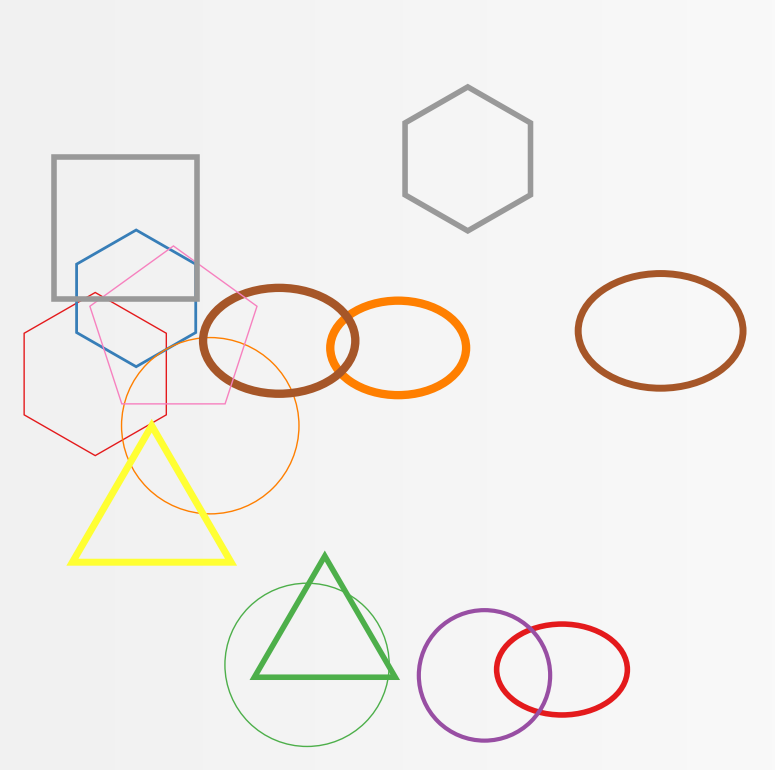[{"shape": "hexagon", "thickness": 0.5, "radius": 0.53, "center": [0.123, 0.514]}, {"shape": "oval", "thickness": 2, "radius": 0.42, "center": [0.725, 0.131]}, {"shape": "hexagon", "thickness": 1, "radius": 0.44, "center": [0.176, 0.613]}, {"shape": "circle", "thickness": 0.5, "radius": 0.53, "center": [0.396, 0.137]}, {"shape": "triangle", "thickness": 2, "radius": 0.52, "center": [0.419, 0.173]}, {"shape": "circle", "thickness": 1.5, "radius": 0.42, "center": [0.625, 0.123]}, {"shape": "oval", "thickness": 3, "radius": 0.44, "center": [0.514, 0.548]}, {"shape": "circle", "thickness": 0.5, "radius": 0.57, "center": [0.271, 0.447]}, {"shape": "triangle", "thickness": 2.5, "radius": 0.59, "center": [0.196, 0.329]}, {"shape": "oval", "thickness": 2.5, "radius": 0.53, "center": [0.852, 0.57]}, {"shape": "oval", "thickness": 3, "radius": 0.49, "center": [0.36, 0.557]}, {"shape": "pentagon", "thickness": 0.5, "radius": 0.57, "center": [0.224, 0.567]}, {"shape": "square", "thickness": 2, "radius": 0.46, "center": [0.162, 0.704]}, {"shape": "hexagon", "thickness": 2, "radius": 0.47, "center": [0.604, 0.794]}]